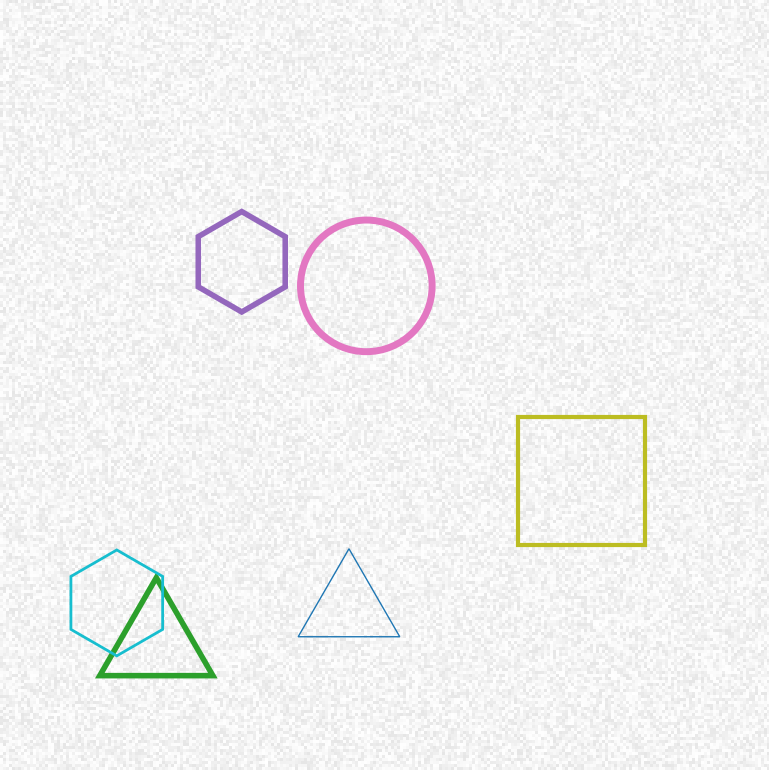[{"shape": "triangle", "thickness": 0.5, "radius": 0.38, "center": [0.453, 0.211]}, {"shape": "triangle", "thickness": 2, "radius": 0.42, "center": [0.203, 0.165]}, {"shape": "hexagon", "thickness": 2, "radius": 0.33, "center": [0.314, 0.66]}, {"shape": "circle", "thickness": 2.5, "radius": 0.43, "center": [0.476, 0.629]}, {"shape": "square", "thickness": 1.5, "radius": 0.41, "center": [0.755, 0.376]}, {"shape": "hexagon", "thickness": 1, "radius": 0.34, "center": [0.152, 0.217]}]